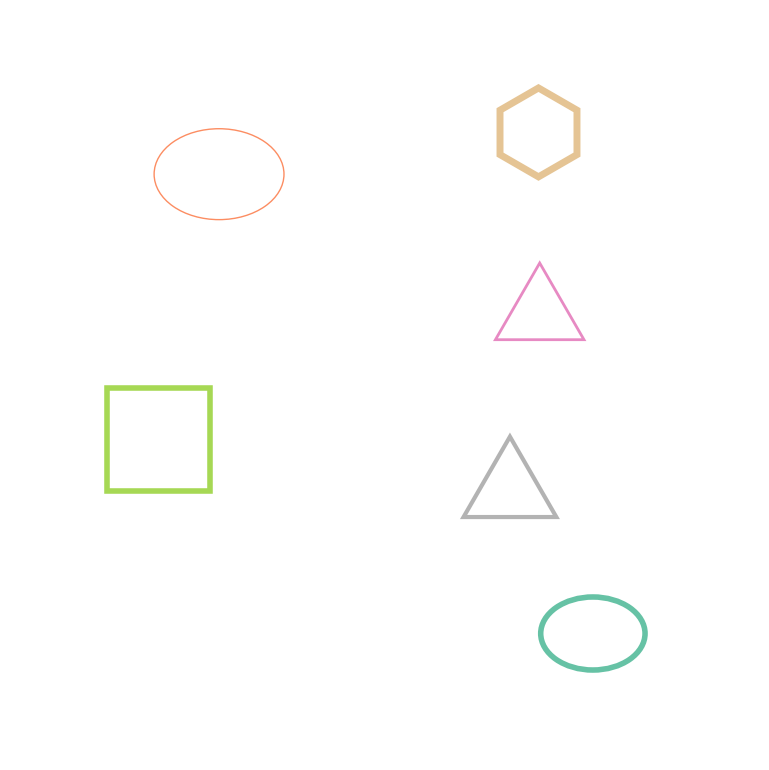[{"shape": "oval", "thickness": 2, "radius": 0.34, "center": [0.77, 0.177]}, {"shape": "oval", "thickness": 0.5, "radius": 0.42, "center": [0.284, 0.774]}, {"shape": "triangle", "thickness": 1, "radius": 0.33, "center": [0.701, 0.592]}, {"shape": "square", "thickness": 2, "radius": 0.33, "center": [0.206, 0.429]}, {"shape": "hexagon", "thickness": 2.5, "radius": 0.29, "center": [0.699, 0.828]}, {"shape": "triangle", "thickness": 1.5, "radius": 0.35, "center": [0.662, 0.363]}]